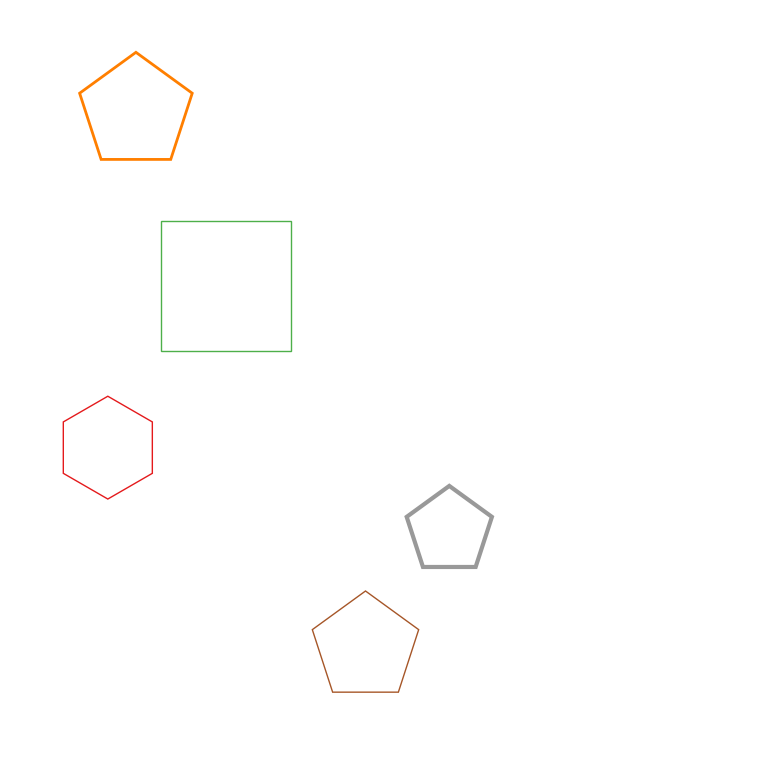[{"shape": "hexagon", "thickness": 0.5, "radius": 0.33, "center": [0.14, 0.419]}, {"shape": "square", "thickness": 0.5, "radius": 0.42, "center": [0.294, 0.628]}, {"shape": "pentagon", "thickness": 1, "radius": 0.38, "center": [0.177, 0.855]}, {"shape": "pentagon", "thickness": 0.5, "radius": 0.36, "center": [0.475, 0.16]}, {"shape": "pentagon", "thickness": 1.5, "radius": 0.29, "center": [0.584, 0.311]}]